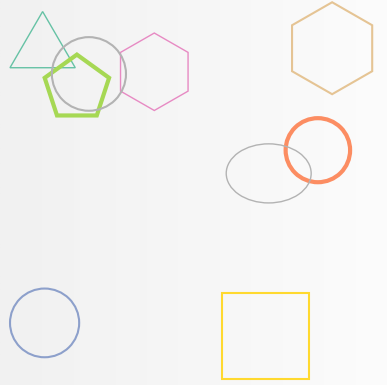[{"shape": "triangle", "thickness": 1, "radius": 0.49, "center": [0.11, 0.873]}, {"shape": "circle", "thickness": 3, "radius": 0.42, "center": [0.82, 0.61]}, {"shape": "circle", "thickness": 1.5, "radius": 0.45, "center": [0.115, 0.161]}, {"shape": "hexagon", "thickness": 1, "radius": 0.5, "center": [0.398, 0.814]}, {"shape": "pentagon", "thickness": 3, "radius": 0.44, "center": [0.198, 0.771]}, {"shape": "square", "thickness": 1.5, "radius": 0.56, "center": [0.685, 0.127]}, {"shape": "hexagon", "thickness": 1.5, "radius": 0.6, "center": [0.857, 0.875]}, {"shape": "circle", "thickness": 1.5, "radius": 0.48, "center": [0.229, 0.808]}, {"shape": "oval", "thickness": 1, "radius": 0.55, "center": [0.693, 0.55]}]